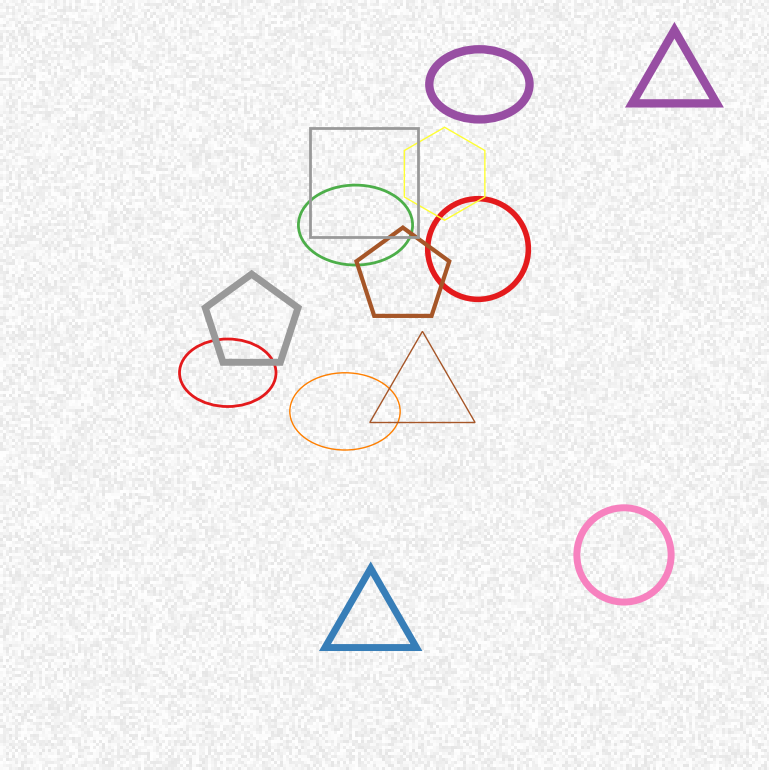[{"shape": "oval", "thickness": 1, "radius": 0.31, "center": [0.296, 0.516]}, {"shape": "circle", "thickness": 2, "radius": 0.33, "center": [0.621, 0.677]}, {"shape": "triangle", "thickness": 2.5, "radius": 0.34, "center": [0.481, 0.193]}, {"shape": "oval", "thickness": 1, "radius": 0.37, "center": [0.462, 0.708]}, {"shape": "triangle", "thickness": 3, "radius": 0.32, "center": [0.876, 0.897]}, {"shape": "oval", "thickness": 3, "radius": 0.33, "center": [0.623, 0.89]}, {"shape": "oval", "thickness": 0.5, "radius": 0.36, "center": [0.448, 0.466]}, {"shape": "hexagon", "thickness": 0.5, "radius": 0.3, "center": [0.577, 0.774]}, {"shape": "triangle", "thickness": 0.5, "radius": 0.39, "center": [0.549, 0.491]}, {"shape": "pentagon", "thickness": 1.5, "radius": 0.32, "center": [0.523, 0.641]}, {"shape": "circle", "thickness": 2.5, "radius": 0.31, "center": [0.81, 0.279]}, {"shape": "square", "thickness": 1, "radius": 0.35, "center": [0.473, 0.763]}, {"shape": "pentagon", "thickness": 2.5, "radius": 0.32, "center": [0.327, 0.581]}]